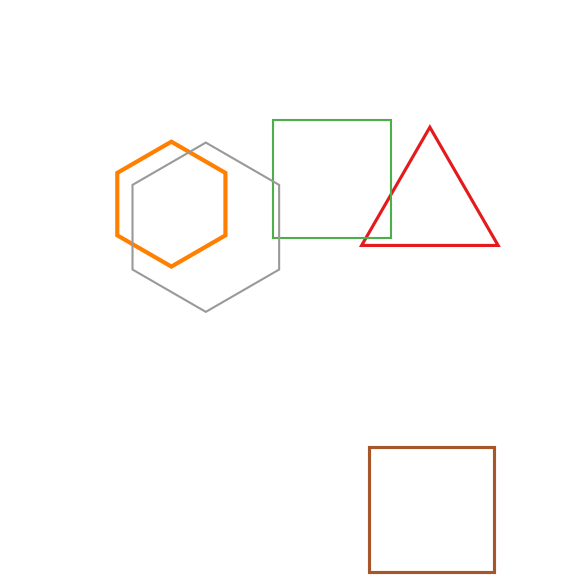[{"shape": "triangle", "thickness": 1.5, "radius": 0.68, "center": [0.744, 0.642]}, {"shape": "square", "thickness": 1, "radius": 0.51, "center": [0.574, 0.69]}, {"shape": "hexagon", "thickness": 2, "radius": 0.54, "center": [0.297, 0.646]}, {"shape": "square", "thickness": 1.5, "radius": 0.54, "center": [0.747, 0.117]}, {"shape": "hexagon", "thickness": 1, "radius": 0.73, "center": [0.356, 0.606]}]